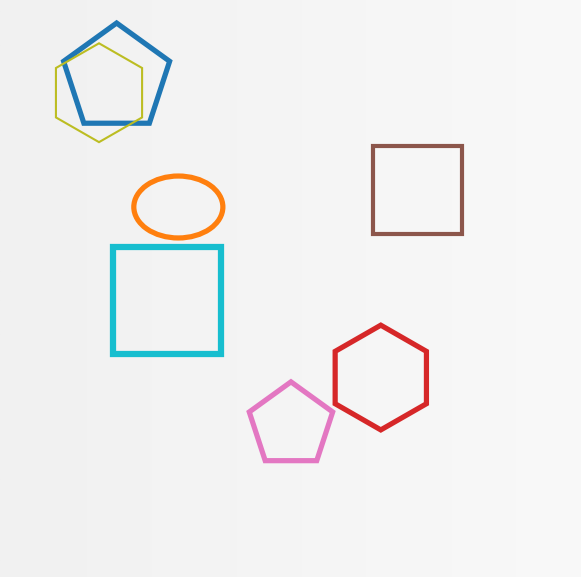[{"shape": "pentagon", "thickness": 2.5, "radius": 0.48, "center": [0.201, 0.863]}, {"shape": "oval", "thickness": 2.5, "radius": 0.38, "center": [0.307, 0.641]}, {"shape": "hexagon", "thickness": 2.5, "radius": 0.45, "center": [0.655, 0.345]}, {"shape": "square", "thickness": 2, "radius": 0.38, "center": [0.719, 0.67]}, {"shape": "pentagon", "thickness": 2.5, "radius": 0.38, "center": [0.501, 0.262]}, {"shape": "hexagon", "thickness": 1, "radius": 0.43, "center": [0.17, 0.839]}, {"shape": "square", "thickness": 3, "radius": 0.46, "center": [0.288, 0.478]}]